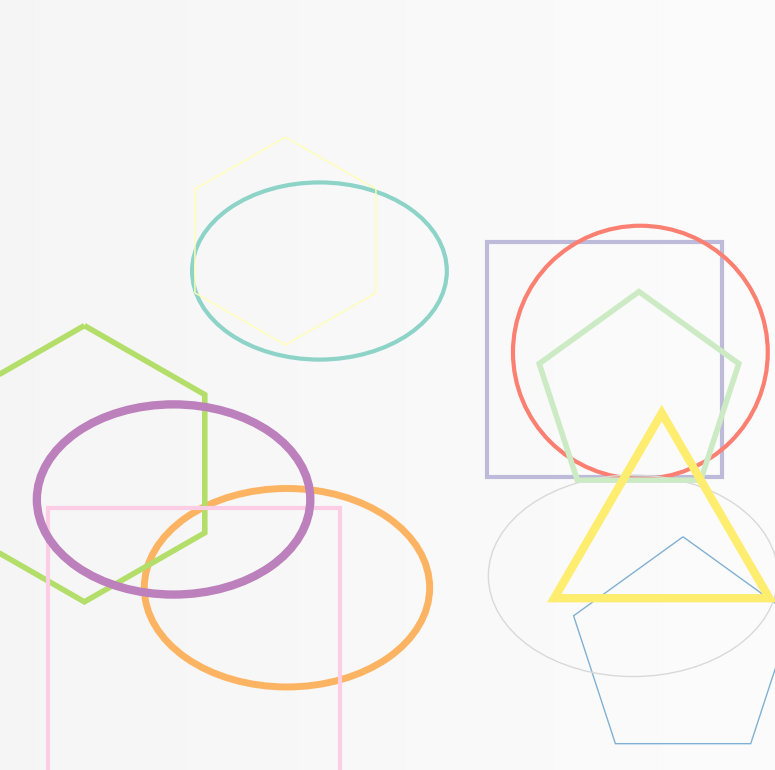[{"shape": "oval", "thickness": 1.5, "radius": 0.82, "center": [0.412, 0.648]}, {"shape": "hexagon", "thickness": 0.5, "radius": 0.67, "center": [0.368, 0.687]}, {"shape": "square", "thickness": 1.5, "radius": 0.76, "center": [0.78, 0.533]}, {"shape": "circle", "thickness": 1.5, "radius": 0.82, "center": [0.826, 0.542]}, {"shape": "pentagon", "thickness": 0.5, "radius": 0.74, "center": [0.881, 0.154]}, {"shape": "oval", "thickness": 2.5, "radius": 0.92, "center": [0.37, 0.237]}, {"shape": "hexagon", "thickness": 2, "radius": 0.9, "center": [0.109, 0.398]}, {"shape": "square", "thickness": 1.5, "radius": 0.94, "center": [0.25, 0.152]}, {"shape": "oval", "thickness": 0.5, "radius": 0.93, "center": [0.817, 0.252]}, {"shape": "oval", "thickness": 3, "radius": 0.88, "center": [0.224, 0.351]}, {"shape": "pentagon", "thickness": 2, "radius": 0.68, "center": [0.825, 0.486]}, {"shape": "triangle", "thickness": 3, "radius": 0.8, "center": [0.854, 0.303]}]